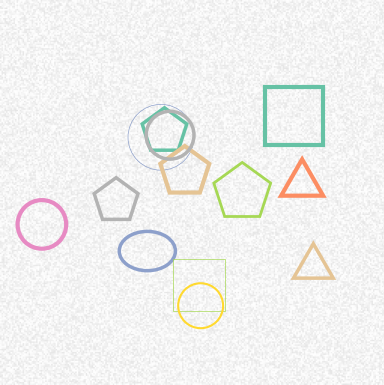[{"shape": "pentagon", "thickness": 2.5, "radius": 0.3, "center": [0.427, 0.659]}, {"shape": "square", "thickness": 3, "radius": 0.38, "center": [0.763, 0.698]}, {"shape": "triangle", "thickness": 3, "radius": 0.32, "center": [0.785, 0.523]}, {"shape": "circle", "thickness": 0.5, "radius": 0.43, "center": [0.418, 0.643]}, {"shape": "oval", "thickness": 2.5, "radius": 0.36, "center": [0.383, 0.348]}, {"shape": "circle", "thickness": 3, "radius": 0.32, "center": [0.109, 0.417]}, {"shape": "square", "thickness": 0.5, "radius": 0.34, "center": [0.516, 0.26]}, {"shape": "pentagon", "thickness": 2, "radius": 0.39, "center": [0.629, 0.5]}, {"shape": "circle", "thickness": 1.5, "radius": 0.29, "center": [0.521, 0.206]}, {"shape": "triangle", "thickness": 2.5, "radius": 0.3, "center": [0.814, 0.307]}, {"shape": "pentagon", "thickness": 3, "radius": 0.33, "center": [0.48, 0.554]}, {"shape": "pentagon", "thickness": 2.5, "radius": 0.3, "center": [0.302, 0.479]}, {"shape": "circle", "thickness": 2.5, "radius": 0.31, "center": [0.442, 0.649]}]